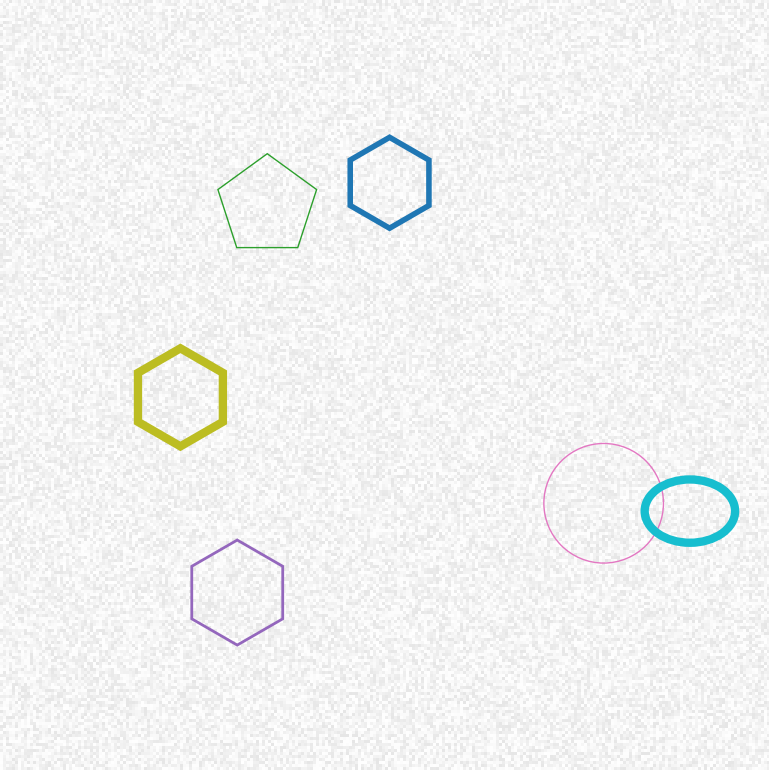[{"shape": "hexagon", "thickness": 2, "radius": 0.3, "center": [0.506, 0.763]}, {"shape": "pentagon", "thickness": 0.5, "radius": 0.34, "center": [0.347, 0.733]}, {"shape": "hexagon", "thickness": 1, "radius": 0.34, "center": [0.308, 0.23]}, {"shape": "circle", "thickness": 0.5, "radius": 0.39, "center": [0.784, 0.346]}, {"shape": "hexagon", "thickness": 3, "radius": 0.32, "center": [0.234, 0.484]}, {"shape": "oval", "thickness": 3, "radius": 0.29, "center": [0.896, 0.336]}]